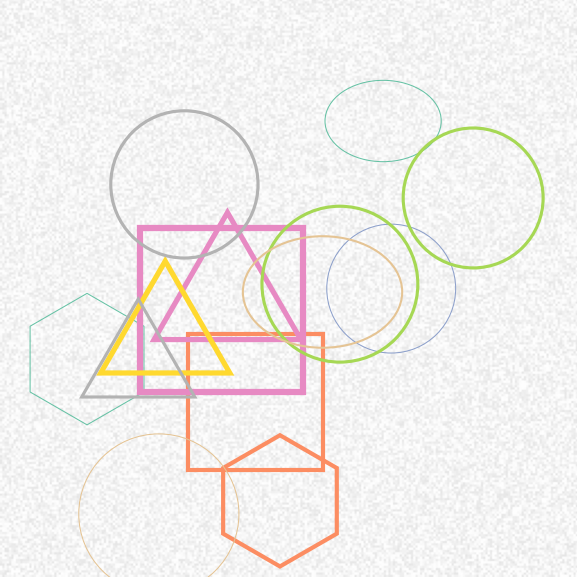[{"shape": "hexagon", "thickness": 0.5, "radius": 0.57, "center": [0.151, 0.377]}, {"shape": "oval", "thickness": 0.5, "radius": 0.5, "center": [0.663, 0.79]}, {"shape": "square", "thickness": 2, "radius": 0.59, "center": [0.443, 0.303]}, {"shape": "hexagon", "thickness": 2, "radius": 0.57, "center": [0.485, 0.132]}, {"shape": "circle", "thickness": 0.5, "radius": 0.56, "center": [0.677, 0.499]}, {"shape": "square", "thickness": 3, "radius": 0.71, "center": [0.384, 0.462]}, {"shape": "triangle", "thickness": 2.5, "radius": 0.73, "center": [0.394, 0.484]}, {"shape": "circle", "thickness": 1.5, "radius": 0.67, "center": [0.589, 0.507]}, {"shape": "circle", "thickness": 1.5, "radius": 0.61, "center": [0.819, 0.656]}, {"shape": "triangle", "thickness": 2.5, "radius": 0.65, "center": [0.286, 0.418]}, {"shape": "oval", "thickness": 1, "radius": 0.69, "center": [0.558, 0.494]}, {"shape": "circle", "thickness": 0.5, "radius": 0.69, "center": [0.275, 0.109]}, {"shape": "circle", "thickness": 1.5, "radius": 0.64, "center": [0.319, 0.68]}, {"shape": "triangle", "thickness": 1.5, "radius": 0.57, "center": [0.239, 0.368]}]